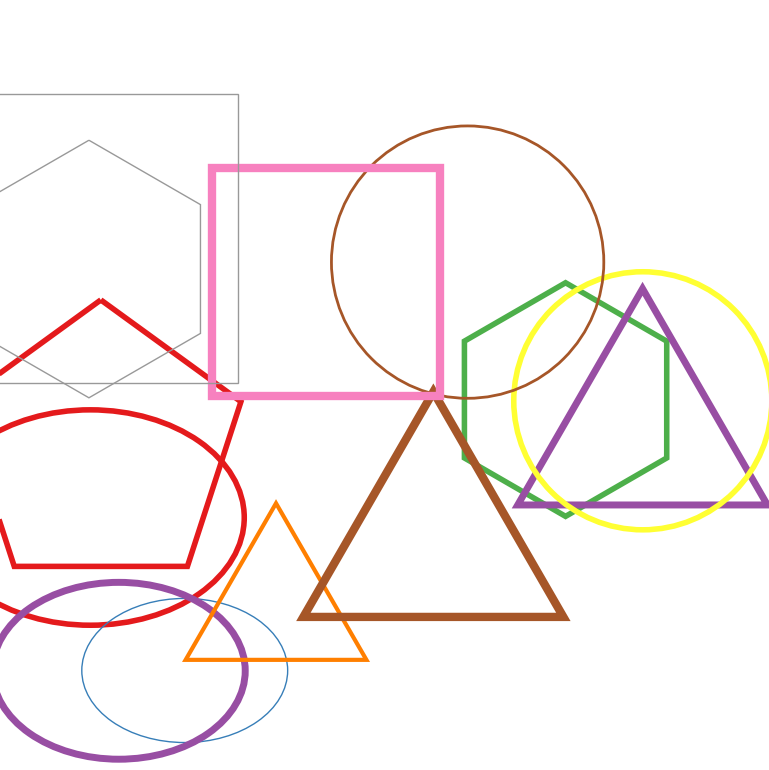[{"shape": "pentagon", "thickness": 2, "radius": 0.96, "center": [0.131, 0.419]}, {"shape": "oval", "thickness": 2, "radius": 1.0, "center": [0.117, 0.328]}, {"shape": "oval", "thickness": 0.5, "radius": 0.67, "center": [0.24, 0.129]}, {"shape": "hexagon", "thickness": 2, "radius": 0.76, "center": [0.735, 0.481]}, {"shape": "oval", "thickness": 2.5, "radius": 0.82, "center": [0.154, 0.129]}, {"shape": "triangle", "thickness": 2.5, "radius": 0.94, "center": [0.834, 0.438]}, {"shape": "triangle", "thickness": 1.5, "radius": 0.68, "center": [0.358, 0.211]}, {"shape": "circle", "thickness": 2, "radius": 0.84, "center": [0.835, 0.48]}, {"shape": "circle", "thickness": 1, "radius": 0.88, "center": [0.607, 0.66]}, {"shape": "triangle", "thickness": 3, "radius": 0.97, "center": [0.563, 0.296]}, {"shape": "square", "thickness": 3, "radius": 0.74, "center": [0.423, 0.633]}, {"shape": "square", "thickness": 0.5, "radius": 0.94, "center": [0.121, 0.69]}, {"shape": "hexagon", "thickness": 0.5, "radius": 0.84, "center": [0.115, 0.651]}]